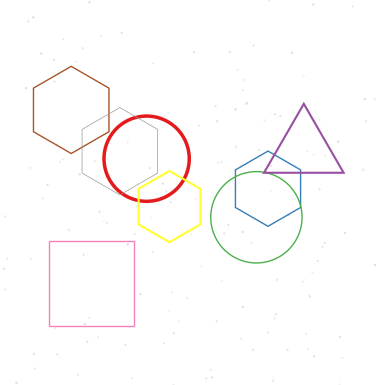[{"shape": "circle", "thickness": 2.5, "radius": 0.55, "center": [0.381, 0.588]}, {"shape": "hexagon", "thickness": 1, "radius": 0.49, "center": [0.696, 0.51]}, {"shape": "circle", "thickness": 1, "radius": 0.59, "center": [0.666, 0.436]}, {"shape": "triangle", "thickness": 1.5, "radius": 0.6, "center": [0.789, 0.611]}, {"shape": "hexagon", "thickness": 1.5, "radius": 0.46, "center": [0.44, 0.463]}, {"shape": "hexagon", "thickness": 1, "radius": 0.57, "center": [0.185, 0.714]}, {"shape": "square", "thickness": 1, "radius": 0.55, "center": [0.237, 0.263]}, {"shape": "hexagon", "thickness": 0.5, "radius": 0.57, "center": [0.311, 0.607]}]